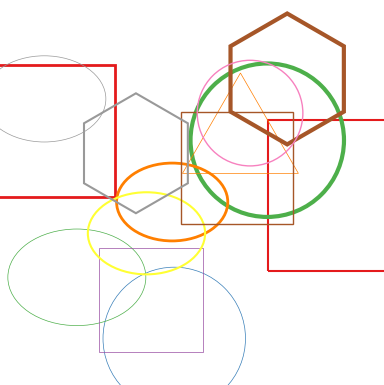[{"shape": "square", "thickness": 2, "radius": 0.86, "center": [0.128, 0.66]}, {"shape": "square", "thickness": 1.5, "radius": 0.98, "center": [0.891, 0.492]}, {"shape": "circle", "thickness": 0.5, "radius": 0.93, "center": [0.453, 0.121]}, {"shape": "oval", "thickness": 0.5, "radius": 0.9, "center": [0.2, 0.28]}, {"shape": "circle", "thickness": 3, "radius": 1.0, "center": [0.694, 0.636]}, {"shape": "square", "thickness": 0.5, "radius": 0.68, "center": [0.393, 0.221]}, {"shape": "oval", "thickness": 2, "radius": 0.72, "center": [0.447, 0.475]}, {"shape": "triangle", "thickness": 0.5, "radius": 0.87, "center": [0.625, 0.637]}, {"shape": "oval", "thickness": 1.5, "radius": 0.76, "center": [0.38, 0.394]}, {"shape": "hexagon", "thickness": 3, "radius": 0.85, "center": [0.746, 0.795]}, {"shape": "square", "thickness": 1, "radius": 0.73, "center": [0.616, 0.564]}, {"shape": "circle", "thickness": 1, "radius": 0.69, "center": [0.649, 0.706]}, {"shape": "oval", "thickness": 0.5, "radius": 0.8, "center": [0.115, 0.743]}, {"shape": "hexagon", "thickness": 1.5, "radius": 0.78, "center": [0.353, 0.602]}]